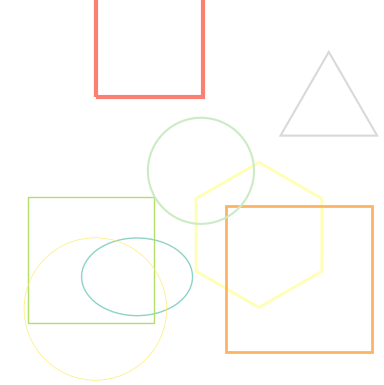[{"shape": "oval", "thickness": 1, "radius": 0.72, "center": [0.356, 0.281]}, {"shape": "hexagon", "thickness": 2, "radius": 0.94, "center": [0.673, 0.39]}, {"shape": "square", "thickness": 3, "radius": 0.69, "center": [0.389, 0.885]}, {"shape": "square", "thickness": 2, "radius": 0.95, "center": [0.777, 0.275]}, {"shape": "square", "thickness": 1, "radius": 0.82, "center": [0.237, 0.325]}, {"shape": "triangle", "thickness": 1.5, "radius": 0.72, "center": [0.854, 0.72]}, {"shape": "circle", "thickness": 1.5, "radius": 0.69, "center": [0.522, 0.556]}, {"shape": "circle", "thickness": 0.5, "radius": 0.93, "center": [0.248, 0.197]}]